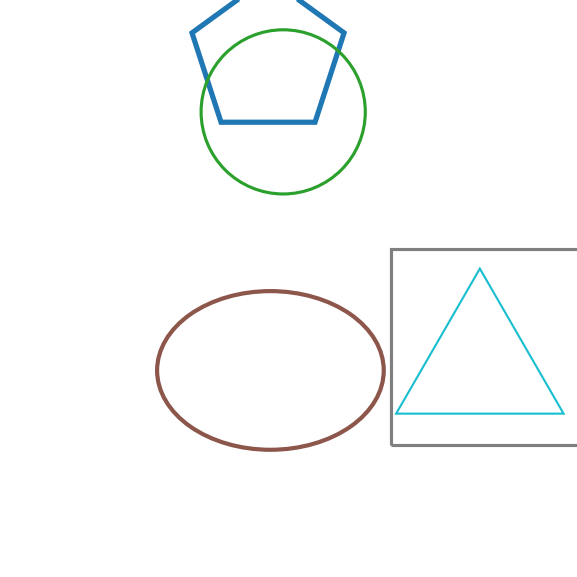[{"shape": "pentagon", "thickness": 2.5, "radius": 0.69, "center": [0.464, 0.899]}, {"shape": "circle", "thickness": 1.5, "radius": 0.71, "center": [0.49, 0.805]}, {"shape": "oval", "thickness": 2, "radius": 0.98, "center": [0.468, 0.358]}, {"shape": "square", "thickness": 1.5, "radius": 0.85, "center": [0.847, 0.398]}, {"shape": "triangle", "thickness": 1, "radius": 0.84, "center": [0.831, 0.367]}]